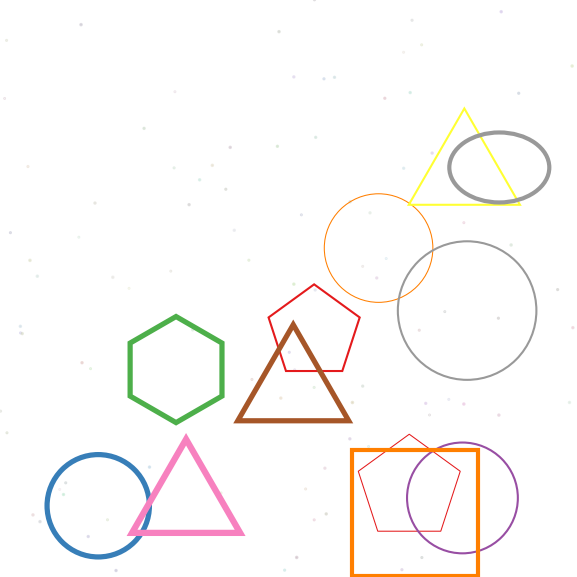[{"shape": "pentagon", "thickness": 0.5, "radius": 0.46, "center": [0.709, 0.154]}, {"shape": "pentagon", "thickness": 1, "radius": 0.41, "center": [0.544, 0.424]}, {"shape": "circle", "thickness": 2.5, "radius": 0.44, "center": [0.17, 0.123]}, {"shape": "hexagon", "thickness": 2.5, "radius": 0.46, "center": [0.305, 0.359]}, {"shape": "circle", "thickness": 1, "radius": 0.48, "center": [0.801, 0.137]}, {"shape": "square", "thickness": 2, "radius": 0.55, "center": [0.719, 0.111]}, {"shape": "circle", "thickness": 0.5, "radius": 0.47, "center": [0.656, 0.57]}, {"shape": "triangle", "thickness": 1, "radius": 0.56, "center": [0.804, 0.7]}, {"shape": "triangle", "thickness": 2.5, "radius": 0.55, "center": [0.508, 0.326]}, {"shape": "triangle", "thickness": 3, "radius": 0.54, "center": [0.322, 0.13]}, {"shape": "circle", "thickness": 1, "radius": 0.6, "center": [0.809, 0.461]}, {"shape": "oval", "thickness": 2, "radius": 0.43, "center": [0.865, 0.709]}]